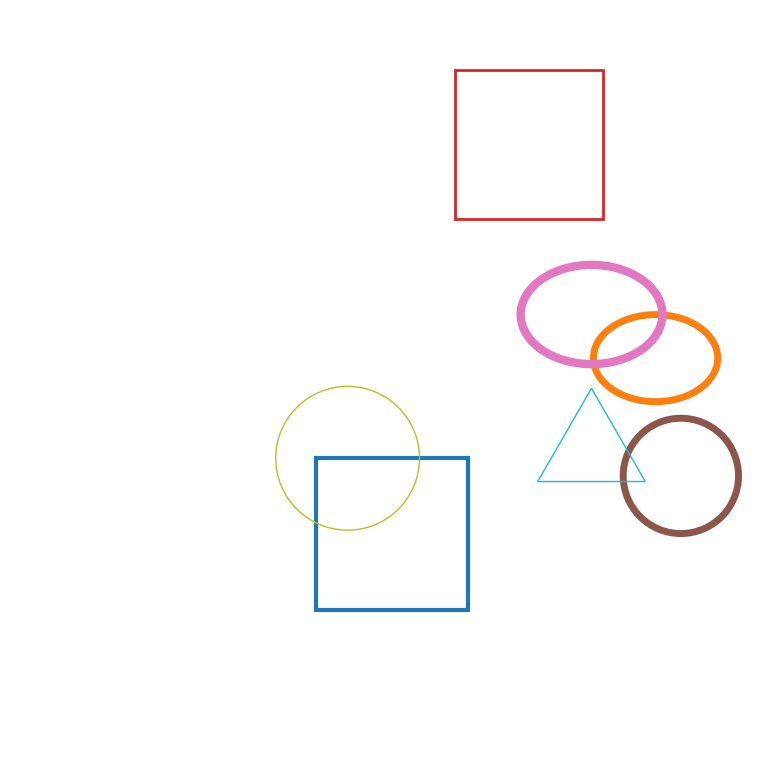[{"shape": "square", "thickness": 1.5, "radius": 0.49, "center": [0.509, 0.306]}, {"shape": "oval", "thickness": 2.5, "radius": 0.4, "center": [0.851, 0.535]}, {"shape": "square", "thickness": 1, "radius": 0.48, "center": [0.687, 0.812]}, {"shape": "circle", "thickness": 2.5, "radius": 0.37, "center": [0.884, 0.382]}, {"shape": "oval", "thickness": 3, "radius": 0.46, "center": [0.768, 0.592]}, {"shape": "circle", "thickness": 0.5, "radius": 0.47, "center": [0.451, 0.405]}, {"shape": "triangle", "thickness": 0.5, "radius": 0.4, "center": [0.768, 0.415]}]